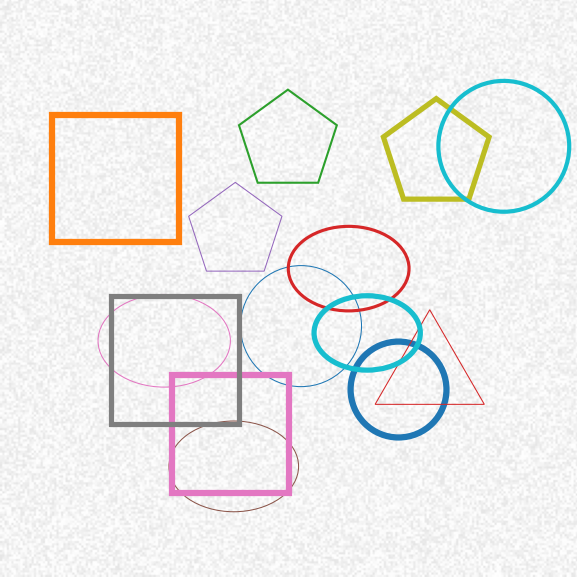[{"shape": "circle", "thickness": 3, "radius": 0.42, "center": [0.69, 0.325]}, {"shape": "circle", "thickness": 0.5, "radius": 0.52, "center": [0.521, 0.434]}, {"shape": "square", "thickness": 3, "radius": 0.55, "center": [0.2, 0.69]}, {"shape": "pentagon", "thickness": 1, "radius": 0.45, "center": [0.499, 0.755]}, {"shape": "triangle", "thickness": 0.5, "radius": 0.55, "center": [0.744, 0.354]}, {"shape": "oval", "thickness": 1.5, "radius": 0.52, "center": [0.604, 0.534]}, {"shape": "pentagon", "thickness": 0.5, "radius": 0.42, "center": [0.407, 0.598]}, {"shape": "oval", "thickness": 0.5, "radius": 0.56, "center": [0.405, 0.192]}, {"shape": "oval", "thickness": 0.5, "radius": 0.57, "center": [0.284, 0.409]}, {"shape": "square", "thickness": 3, "radius": 0.51, "center": [0.399, 0.248]}, {"shape": "square", "thickness": 2.5, "radius": 0.55, "center": [0.302, 0.376]}, {"shape": "pentagon", "thickness": 2.5, "radius": 0.48, "center": [0.755, 0.732]}, {"shape": "circle", "thickness": 2, "radius": 0.57, "center": [0.872, 0.746]}, {"shape": "oval", "thickness": 2.5, "radius": 0.46, "center": [0.636, 0.423]}]